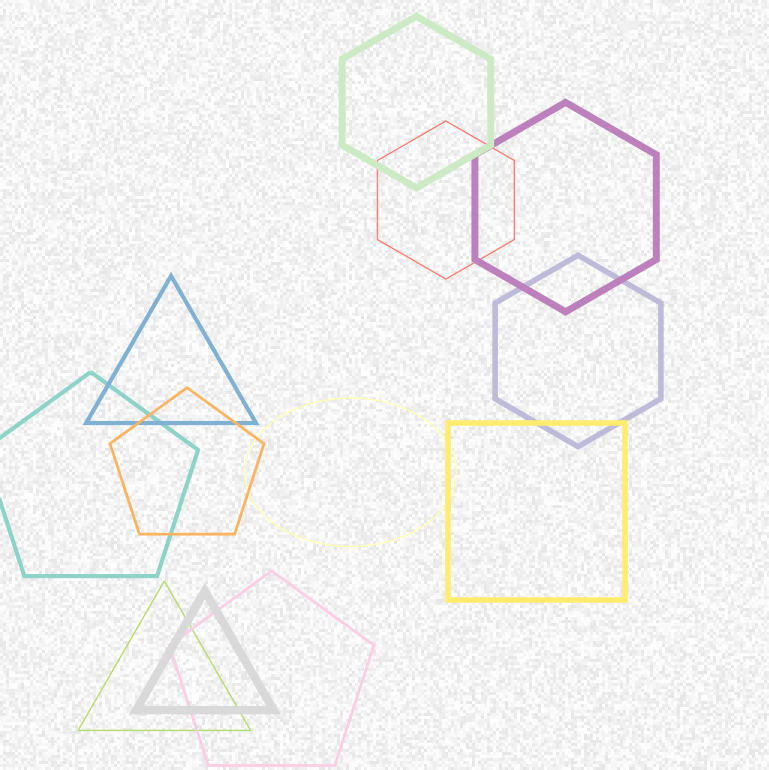[{"shape": "pentagon", "thickness": 1.5, "radius": 0.73, "center": [0.118, 0.37]}, {"shape": "oval", "thickness": 0.5, "radius": 0.69, "center": [0.455, 0.387]}, {"shape": "hexagon", "thickness": 2, "radius": 0.62, "center": [0.751, 0.544]}, {"shape": "hexagon", "thickness": 0.5, "radius": 0.51, "center": [0.579, 0.74]}, {"shape": "triangle", "thickness": 1.5, "radius": 0.64, "center": [0.222, 0.514]}, {"shape": "pentagon", "thickness": 1, "radius": 0.53, "center": [0.243, 0.391]}, {"shape": "triangle", "thickness": 0.5, "radius": 0.65, "center": [0.213, 0.116]}, {"shape": "pentagon", "thickness": 1, "radius": 0.7, "center": [0.353, 0.119]}, {"shape": "triangle", "thickness": 3, "radius": 0.52, "center": [0.266, 0.129]}, {"shape": "hexagon", "thickness": 2.5, "radius": 0.68, "center": [0.735, 0.731]}, {"shape": "hexagon", "thickness": 2.5, "radius": 0.56, "center": [0.541, 0.867]}, {"shape": "square", "thickness": 2, "radius": 0.57, "center": [0.696, 0.335]}]